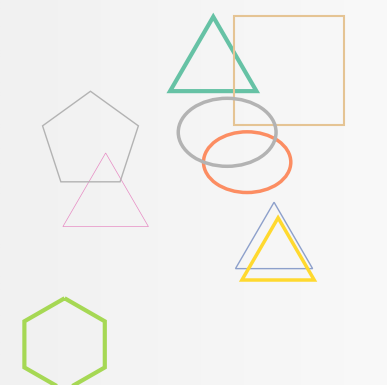[{"shape": "triangle", "thickness": 3, "radius": 0.64, "center": [0.55, 0.828]}, {"shape": "oval", "thickness": 2.5, "radius": 0.56, "center": [0.638, 0.579]}, {"shape": "triangle", "thickness": 1, "radius": 0.57, "center": [0.707, 0.36]}, {"shape": "triangle", "thickness": 0.5, "radius": 0.64, "center": [0.273, 0.475]}, {"shape": "hexagon", "thickness": 3, "radius": 0.6, "center": [0.167, 0.106]}, {"shape": "triangle", "thickness": 2.5, "radius": 0.54, "center": [0.718, 0.327]}, {"shape": "square", "thickness": 1.5, "radius": 0.71, "center": [0.747, 0.818]}, {"shape": "pentagon", "thickness": 1, "radius": 0.65, "center": [0.233, 0.633]}, {"shape": "oval", "thickness": 2.5, "radius": 0.63, "center": [0.586, 0.656]}]